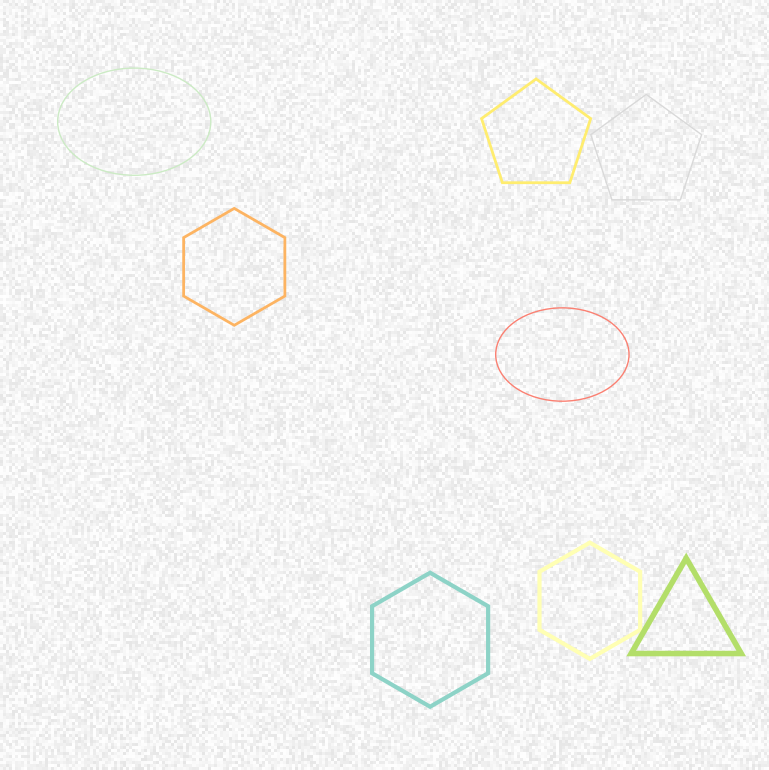[{"shape": "hexagon", "thickness": 1.5, "radius": 0.44, "center": [0.559, 0.169]}, {"shape": "hexagon", "thickness": 1.5, "radius": 0.38, "center": [0.766, 0.22]}, {"shape": "oval", "thickness": 0.5, "radius": 0.43, "center": [0.73, 0.54]}, {"shape": "hexagon", "thickness": 1, "radius": 0.38, "center": [0.304, 0.653]}, {"shape": "triangle", "thickness": 2, "radius": 0.41, "center": [0.891, 0.193]}, {"shape": "pentagon", "thickness": 0.5, "radius": 0.38, "center": [0.839, 0.802]}, {"shape": "oval", "thickness": 0.5, "radius": 0.5, "center": [0.174, 0.842]}, {"shape": "pentagon", "thickness": 1, "radius": 0.37, "center": [0.696, 0.823]}]